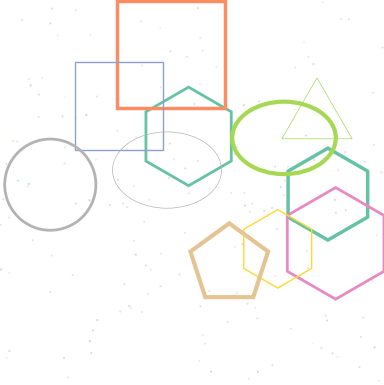[{"shape": "hexagon", "thickness": 2, "radius": 0.64, "center": [0.49, 0.646]}, {"shape": "hexagon", "thickness": 2.5, "radius": 0.6, "center": [0.852, 0.496]}, {"shape": "square", "thickness": 2.5, "radius": 0.7, "center": [0.444, 0.859]}, {"shape": "square", "thickness": 1, "radius": 0.57, "center": [0.31, 0.724]}, {"shape": "hexagon", "thickness": 2, "radius": 0.72, "center": [0.872, 0.368]}, {"shape": "triangle", "thickness": 0.5, "radius": 0.53, "center": [0.823, 0.692]}, {"shape": "oval", "thickness": 3, "radius": 0.67, "center": [0.738, 0.642]}, {"shape": "hexagon", "thickness": 1, "radius": 0.51, "center": [0.721, 0.354]}, {"shape": "pentagon", "thickness": 3, "radius": 0.53, "center": [0.595, 0.314]}, {"shape": "circle", "thickness": 2, "radius": 0.59, "center": [0.131, 0.52]}, {"shape": "oval", "thickness": 0.5, "radius": 0.71, "center": [0.434, 0.558]}]